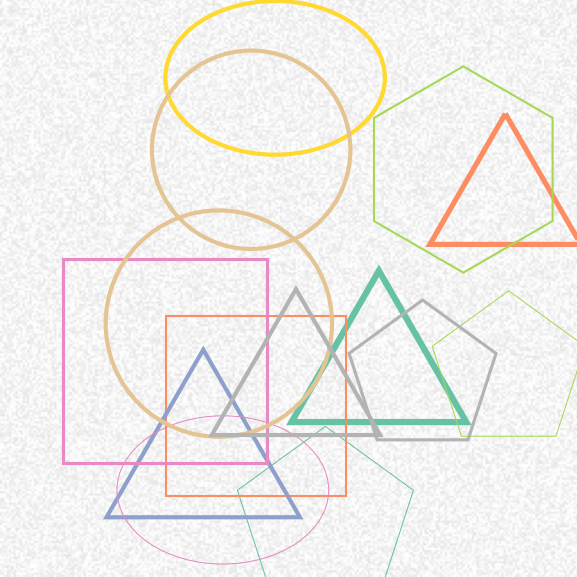[{"shape": "pentagon", "thickness": 0.5, "radius": 0.8, "center": [0.564, 0.101]}, {"shape": "triangle", "thickness": 3, "radius": 0.87, "center": [0.656, 0.356]}, {"shape": "square", "thickness": 1, "radius": 0.78, "center": [0.444, 0.296]}, {"shape": "triangle", "thickness": 2.5, "radius": 0.75, "center": [0.875, 0.651]}, {"shape": "triangle", "thickness": 2, "radius": 0.97, "center": [0.352, 0.2]}, {"shape": "square", "thickness": 1.5, "radius": 0.88, "center": [0.286, 0.374]}, {"shape": "oval", "thickness": 0.5, "radius": 0.92, "center": [0.386, 0.151]}, {"shape": "pentagon", "thickness": 0.5, "radius": 0.7, "center": [0.881, 0.356]}, {"shape": "hexagon", "thickness": 1, "radius": 0.89, "center": [0.802, 0.706]}, {"shape": "oval", "thickness": 2, "radius": 0.95, "center": [0.476, 0.864]}, {"shape": "circle", "thickness": 2, "radius": 0.98, "center": [0.379, 0.439]}, {"shape": "circle", "thickness": 2, "radius": 0.86, "center": [0.435, 0.74]}, {"shape": "pentagon", "thickness": 1.5, "radius": 0.67, "center": [0.732, 0.346]}, {"shape": "triangle", "thickness": 2, "radius": 0.84, "center": [0.513, 0.33]}]